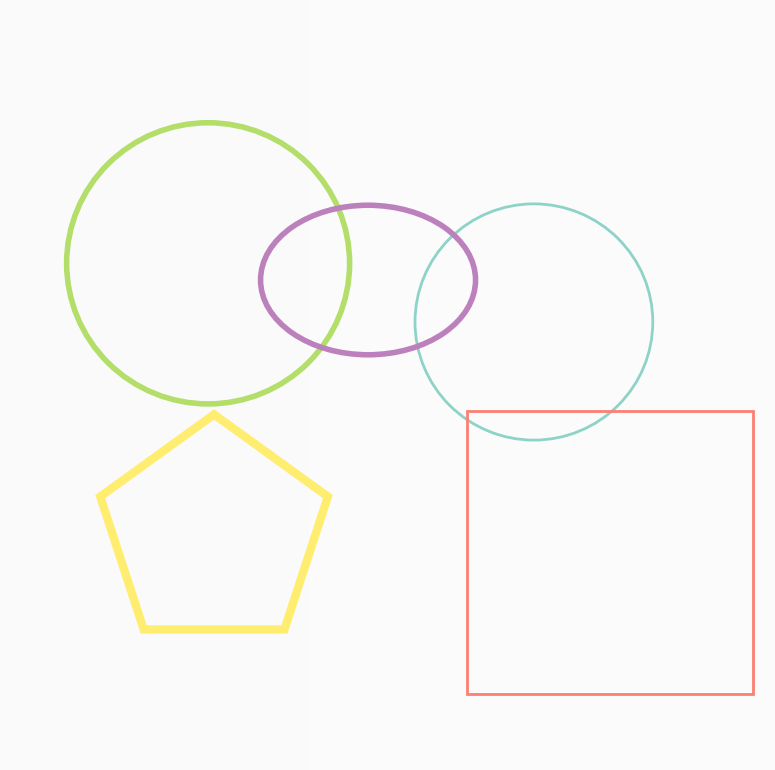[{"shape": "circle", "thickness": 1, "radius": 0.77, "center": [0.689, 0.582]}, {"shape": "square", "thickness": 1, "radius": 0.92, "center": [0.787, 0.283]}, {"shape": "circle", "thickness": 2, "radius": 0.91, "center": [0.269, 0.658]}, {"shape": "oval", "thickness": 2, "radius": 0.69, "center": [0.475, 0.636]}, {"shape": "pentagon", "thickness": 3, "radius": 0.77, "center": [0.276, 0.307]}]